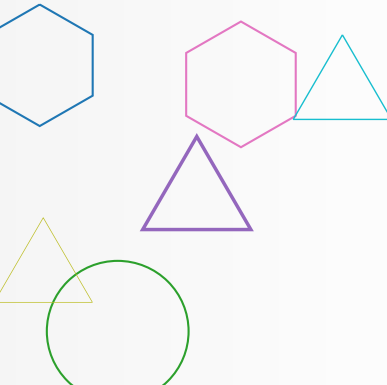[{"shape": "hexagon", "thickness": 1.5, "radius": 0.79, "center": [0.102, 0.83]}, {"shape": "circle", "thickness": 1.5, "radius": 0.91, "center": [0.304, 0.14]}, {"shape": "triangle", "thickness": 2.5, "radius": 0.81, "center": [0.508, 0.484]}, {"shape": "hexagon", "thickness": 1.5, "radius": 0.82, "center": [0.622, 0.781]}, {"shape": "triangle", "thickness": 0.5, "radius": 0.73, "center": [0.112, 0.288]}, {"shape": "triangle", "thickness": 1, "radius": 0.73, "center": [0.884, 0.763]}]